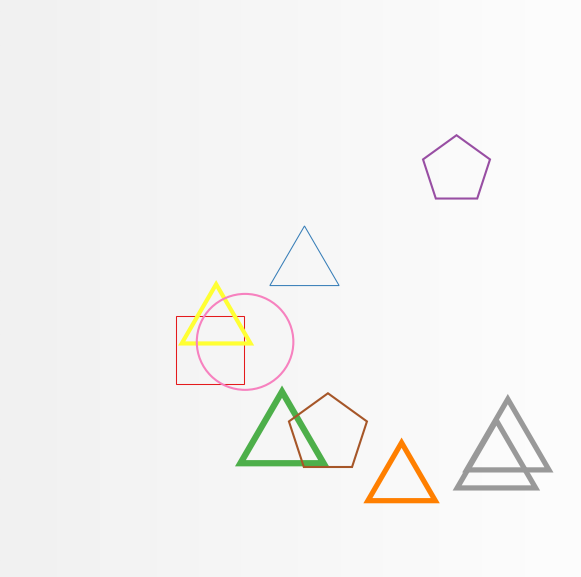[{"shape": "square", "thickness": 0.5, "radius": 0.29, "center": [0.362, 0.394]}, {"shape": "triangle", "thickness": 0.5, "radius": 0.34, "center": [0.524, 0.539]}, {"shape": "triangle", "thickness": 3, "radius": 0.41, "center": [0.485, 0.238]}, {"shape": "pentagon", "thickness": 1, "radius": 0.3, "center": [0.785, 0.704]}, {"shape": "triangle", "thickness": 2.5, "radius": 0.33, "center": [0.691, 0.166]}, {"shape": "triangle", "thickness": 2, "radius": 0.34, "center": [0.372, 0.439]}, {"shape": "pentagon", "thickness": 1, "radius": 0.35, "center": [0.564, 0.248]}, {"shape": "circle", "thickness": 1, "radius": 0.42, "center": [0.422, 0.407]}, {"shape": "triangle", "thickness": 2.5, "radius": 0.39, "center": [0.854, 0.193]}, {"shape": "triangle", "thickness": 2.5, "radius": 0.41, "center": [0.874, 0.226]}]